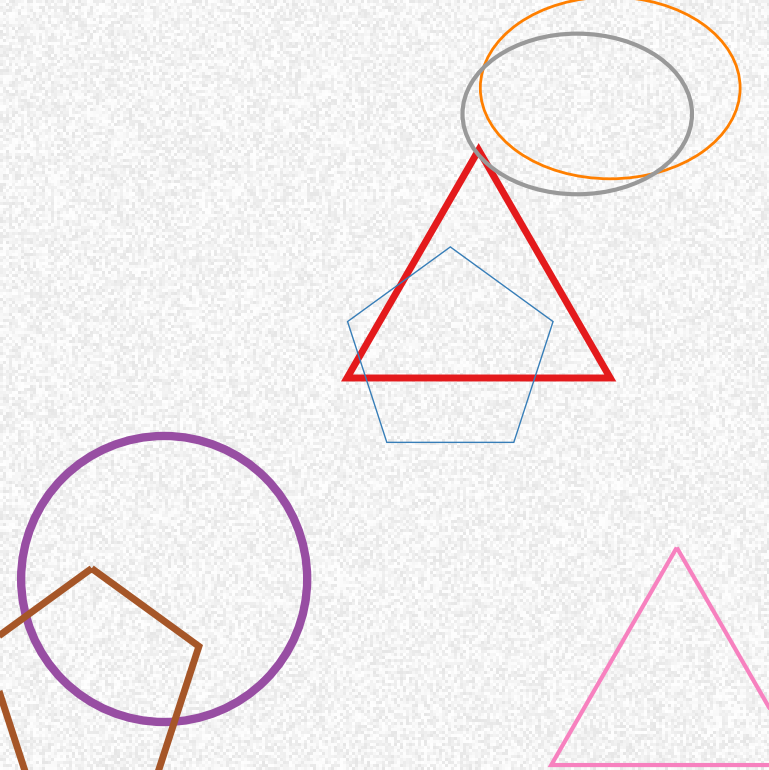[{"shape": "triangle", "thickness": 2.5, "radius": 0.99, "center": [0.622, 0.608]}, {"shape": "pentagon", "thickness": 0.5, "radius": 0.7, "center": [0.585, 0.539]}, {"shape": "circle", "thickness": 3, "radius": 0.93, "center": [0.213, 0.248]}, {"shape": "oval", "thickness": 1, "radius": 0.84, "center": [0.792, 0.886]}, {"shape": "pentagon", "thickness": 2.5, "radius": 0.73, "center": [0.119, 0.115]}, {"shape": "triangle", "thickness": 1.5, "radius": 0.94, "center": [0.879, 0.101]}, {"shape": "oval", "thickness": 1.5, "radius": 0.74, "center": [0.75, 0.852]}]